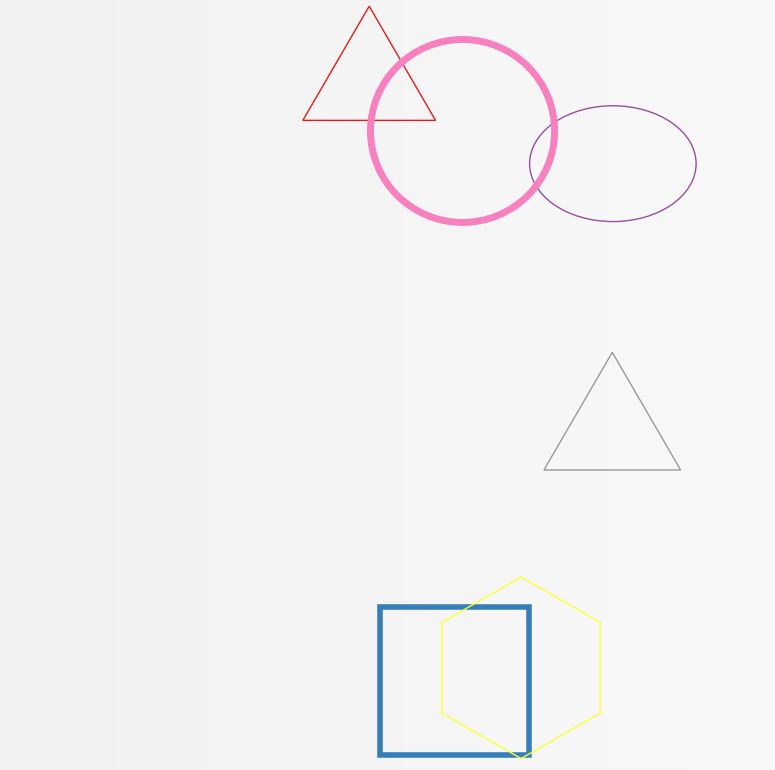[{"shape": "triangle", "thickness": 0.5, "radius": 0.49, "center": [0.476, 0.893]}, {"shape": "square", "thickness": 2, "radius": 0.48, "center": [0.587, 0.116]}, {"shape": "oval", "thickness": 0.5, "radius": 0.54, "center": [0.791, 0.787]}, {"shape": "hexagon", "thickness": 0.5, "radius": 0.59, "center": [0.672, 0.133]}, {"shape": "circle", "thickness": 2.5, "radius": 0.59, "center": [0.597, 0.83]}, {"shape": "triangle", "thickness": 0.5, "radius": 0.51, "center": [0.79, 0.441]}]